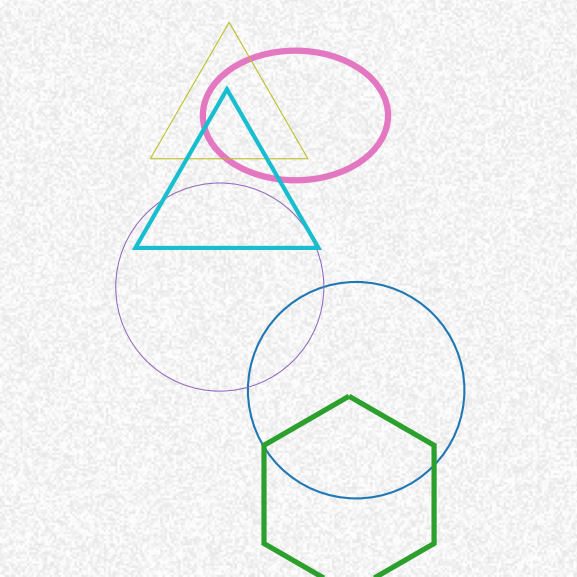[{"shape": "circle", "thickness": 1, "radius": 0.94, "center": [0.617, 0.323]}, {"shape": "hexagon", "thickness": 2.5, "radius": 0.85, "center": [0.604, 0.143]}, {"shape": "circle", "thickness": 0.5, "radius": 0.9, "center": [0.381, 0.502]}, {"shape": "oval", "thickness": 3, "radius": 0.8, "center": [0.512, 0.799]}, {"shape": "triangle", "thickness": 0.5, "radius": 0.79, "center": [0.397, 0.803]}, {"shape": "triangle", "thickness": 2, "radius": 0.92, "center": [0.393, 0.661]}]